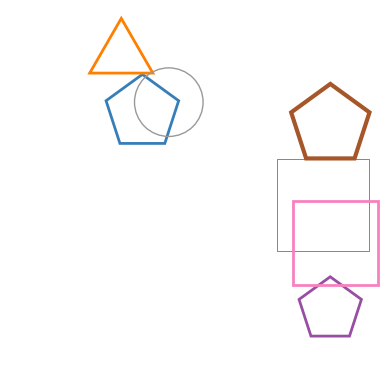[{"shape": "square", "thickness": 0.5, "radius": 0.6, "center": [0.839, 0.468]}, {"shape": "pentagon", "thickness": 2, "radius": 0.5, "center": [0.37, 0.708]}, {"shape": "pentagon", "thickness": 2, "radius": 0.43, "center": [0.858, 0.196]}, {"shape": "triangle", "thickness": 2, "radius": 0.47, "center": [0.315, 0.858]}, {"shape": "pentagon", "thickness": 3, "radius": 0.53, "center": [0.858, 0.675]}, {"shape": "square", "thickness": 2, "radius": 0.55, "center": [0.871, 0.369]}, {"shape": "circle", "thickness": 1, "radius": 0.45, "center": [0.438, 0.735]}]